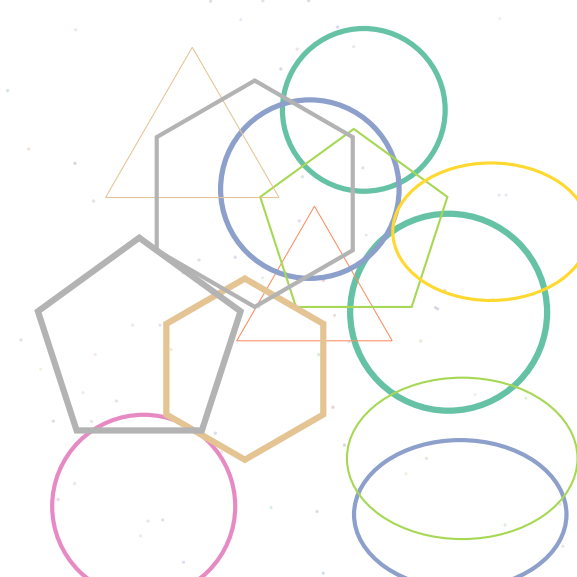[{"shape": "circle", "thickness": 2.5, "radius": 0.7, "center": [0.63, 0.809]}, {"shape": "circle", "thickness": 3, "radius": 0.85, "center": [0.777, 0.458]}, {"shape": "triangle", "thickness": 0.5, "radius": 0.78, "center": [0.545, 0.487]}, {"shape": "oval", "thickness": 2, "radius": 0.92, "center": [0.797, 0.108]}, {"shape": "circle", "thickness": 2.5, "radius": 0.77, "center": [0.537, 0.672]}, {"shape": "circle", "thickness": 2, "radius": 0.79, "center": [0.249, 0.122]}, {"shape": "pentagon", "thickness": 1, "radius": 0.85, "center": [0.613, 0.605]}, {"shape": "oval", "thickness": 1, "radius": 1.0, "center": [0.8, 0.205]}, {"shape": "oval", "thickness": 1.5, "radius": 0.85, "center": [0.85, 0.598]}, {"shape": "triangle", "thickness": 0.5, "radius": 0.87, "center": [0.333, 0.744]}, {"shape": "hexagon", "thickness": 3, "radius": 0.78, "center": [0.424, 0.36]}, {"shape": "hexagon", "thickness": 2, "radius": 0.98, "center": [0.441, 0.664]}, {"shape": "pentagon", "thickness": 3, "radius": 0.92, "center": [0.241, 0.403]}]